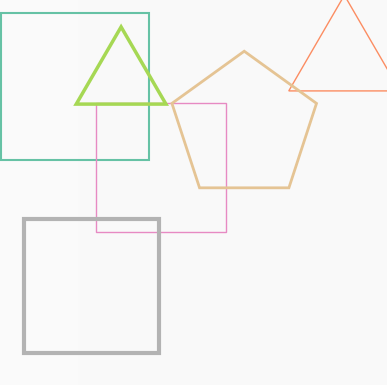[{"shape": "square", "thickness": 1.5, "radius": 0.95, "center": [0.194, 0.775]}, {"shape": "triangle", "thickness": 1, "radius": 0.83, "center": [0.889, 0.847]}, {"shape": "square", "thickness": 1, "radius": 0.84, "center": [0.416, 0.565]}, {"shape": "triangle", "thickness": 2.5, "radius": 0.67, "center": [0.313, 0.796]}, {"shape": "pentagon", "thickness": 2, "radius": 0.98, "center": [0.63, 0.671]}, {"shape": "square", "thickness": 3, "radius": 0.87, "center": [0.236, 0.257]}]